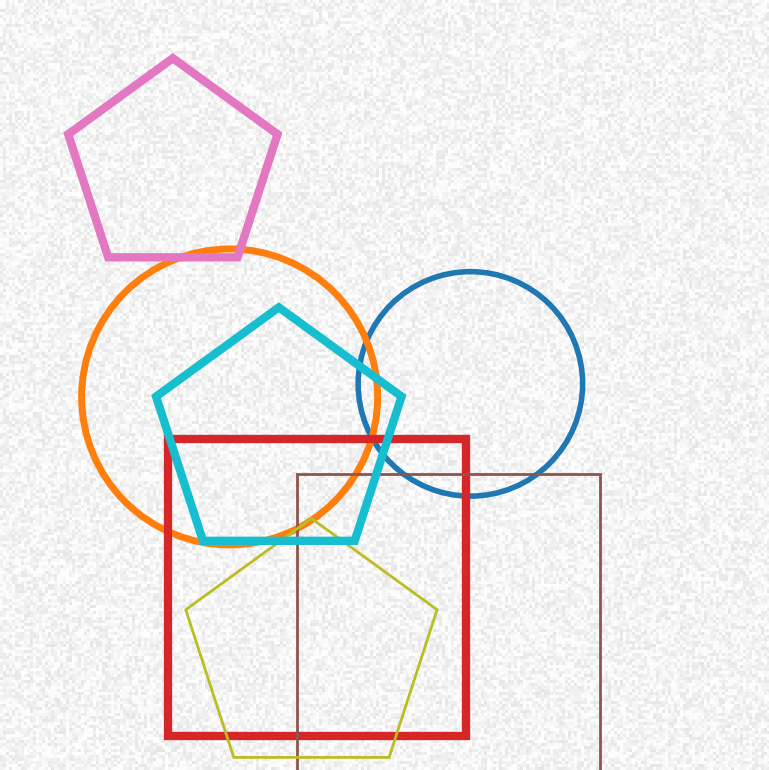[{"shape": "circle", "thickness": 2, "radius": 0.73, "center": [0.611, 0.501]}, {"shape": "circle", "thickness": 2.5, "radius": 0.96, "center": [0.298, 0.484]}, {"shape": "square", "thickness": 3, "radius": 0.97, "center": [0.412, 0.237]}, {"shape": "square", "thickness": 1, "radius": 0.98, "center": [0.582, 0.188]}, {"shape": "pentagon", "thickness": 3, "radius": 0.71, "center": [0.224, 0.781]}, {"shape": "pentagon", "thickness": 1, "radius": 0.86, "center": [0.404, 0.155]}, {"shape": "pentagon", "thickness": 3, "radius": 0.84, "center": [0.362, 0.433]}]